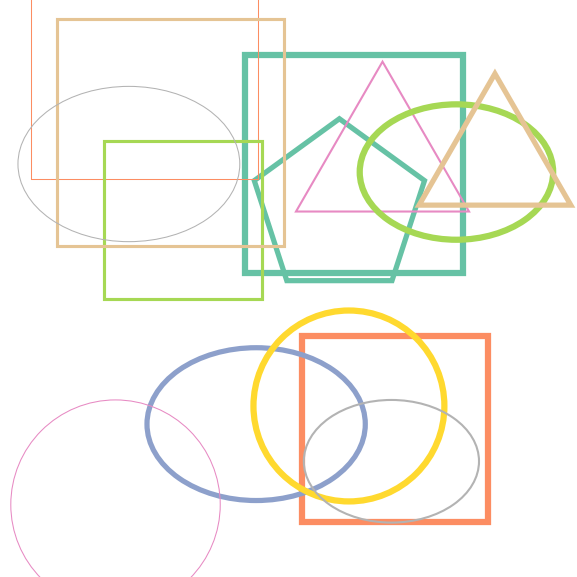[{"shape": "square", "thickness": 3, "radius": 0.94, "center": [0.613, 0.715]}, {"shape": "pentagon", "thickness": 2.5, "radius": 0.77, "center": [0.588, 0.639]}, {"shape": "square", "thickness": 3, "radius": 0.81, "center": [0.684, 0.256]}, {"shape": "square", "thickness": 0.5, "radius": 0.98, "center": [0.251, 0.885]}, {"shape": "oval", "thickness": 2.5, "radius": 0.95, "center": [0.444, 0.265]}, {"shape": "circle", "thickness": 0.5, "radius": 0.91, "center": [0.2, 0.125]}, {"shape": "triangle", "thickness": 1, "radius": 0.86, "center": [0.662, 0.719]}, {"shape": "square", "thickness": 1.5, "radius": 0.68, "center": [0.316, 0.618]}, {"shape": "oval", "thickness": 3, "radius": 0.84, "center": [0.79, 0.701]}, {"shape": "circle", "thickness": 3, "radius": 0.83, "center": [0.604, 0.296]}, {"shape": "square", "thickness": 1.5, "radius": 0.99, "center": [0.295, 0.77]}, {"shape": "triangle", "thickness": 2.5, "radius": 0.76, "center": [0.857, 0.72]}, {"shape": "oval", "thickness": 0.5, "radius": 0.96, "center": [0.223, 0.715]}, {"shape": "oval", "thickness": 1, "radius": 0.76, "center": [0.678, 0.2]}]